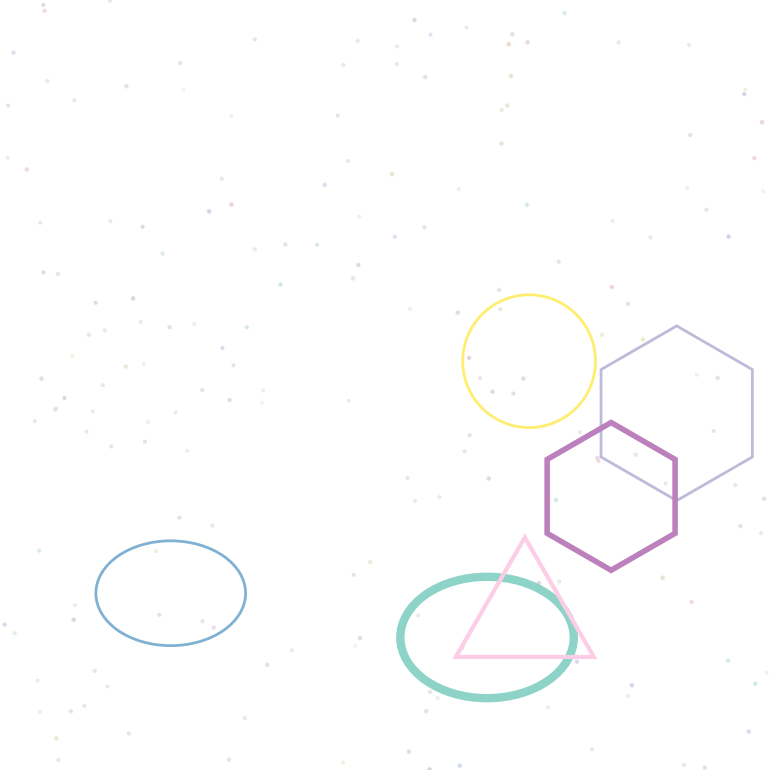[{"shape": "oval", "thickness": 3, "radius": 0.56, "center": [0.633, 0.172]}, {"shape": "hexagon", "thickness": 1, "radius": 0.57, "center": [0.879, 0.463]}, {"shape": "oval", "thickness": 1, "radius": 0.49, "center": [0.222, 0.23]}, {"shape": "triangle", "thickness": 1.5, "radius": 0.52, "center": [0.682, 0.199]}, {"shape": "hexagon", "thickness": 2, "radius": 0.48, "center": [0.794, 0.355]}, {"shape": "circle", "thickness": 1, "radius": 0.43, "center": [0.687, 0.531]}]